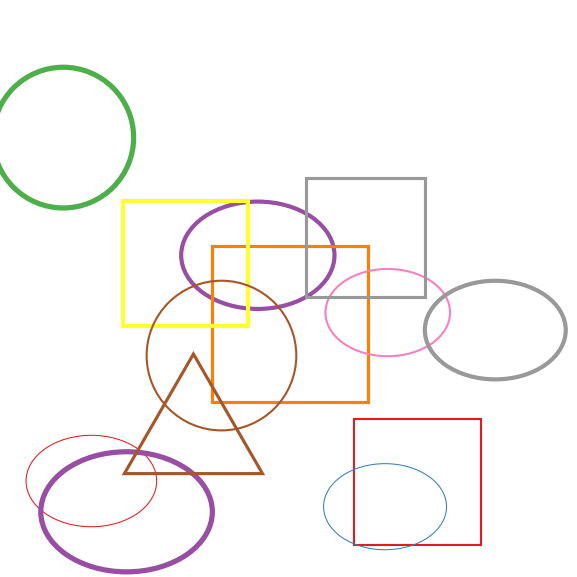[{"shape": "oval", "thickness": 0.5, "radius": 0.57, "center": [0.158, 0.166]}, {"shape": "square", "thickness": 1, "radius": 0.55, "center": [0.723, 0.165]}, {"shape": "oval", "thickness": 0.5, "radius": 0.53, "center": [0.667, 0.122]}, {"shape": "circle", "thickness": 2.5, "radius": 0.61, "center": [0.11, 0.761]}, {"shape": "oval", "thickness": 2.5, "radius": 0.74, "center": [0.219, 0.113]}, {"shape": "oval", "thickness": 2, "radius": 0.66, "center": [0.446, 0.557]}, {"shape": "square", "thickness": 1.5, "radius": 0.68, "center": [0.502, 0.439]}, {"shape": "square", "thickness": 2, "radius": 0.54, "center": [0.321, 0.544]}, {"shape": "triangle", "thickness": 1.5, "radius": 0.69, "center": [0.335, 0.248]}, {"shape": "circle", "thickness": 1, "radius": 0.65, "center": [0.383, 0.383]}, {"shape": "oval", "thickness": 1, "radius": 0.54, "center": [0.671, 0.458]}, {"shape": "square", "thickness": 1.5, "radius": 0.52, "center": [0.633, 0.589]}, {"shape": "oval", "thickness": 2, "radius": 0.61, "center": [0.858, 0.428]}]